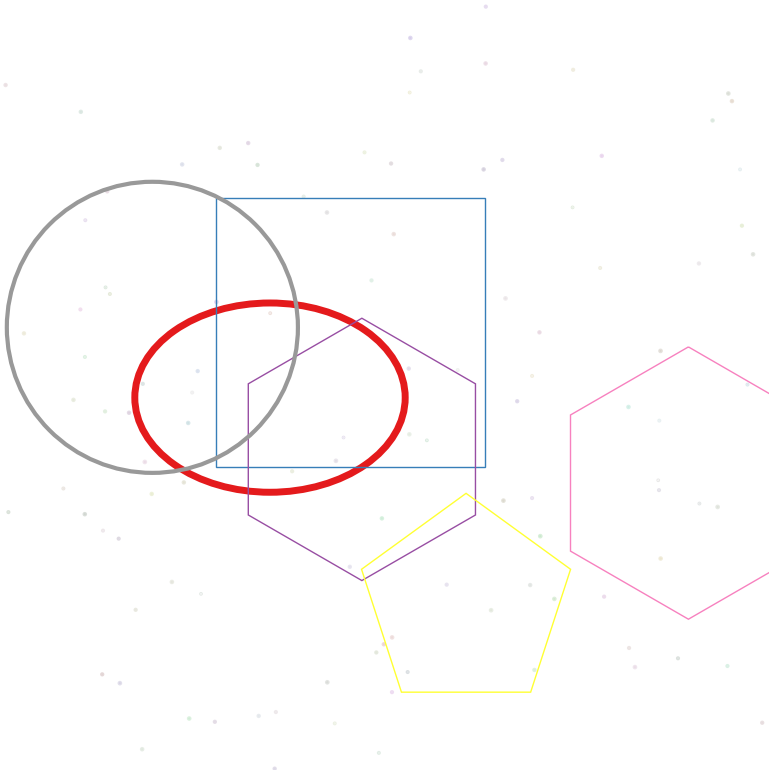[{"shape": "oval", "thickness": 2.5, "radius": 0.88, "center": [0.351, 0.484]}, {"shape": "square", "thickness": 0.5, "radius": 0.88, "center": [0.455, 0.568]}, {"shape": "hexagon", "thickness": 0.5, "radius": 0.85, "center": [0.47, 0.416]}, {"shape": "pentagon", "thickness": 0.5, "radius": 0.71, "center": [0.605, 0.217]}, {"shape": "hexagon", "thickness": 0.5, "radius": 0.88, "center": [0.894, 0.373]}, {"shape": "circle", "thickness": 1.5, "radius": 0.95, "center": [0.198, 0.575]}]